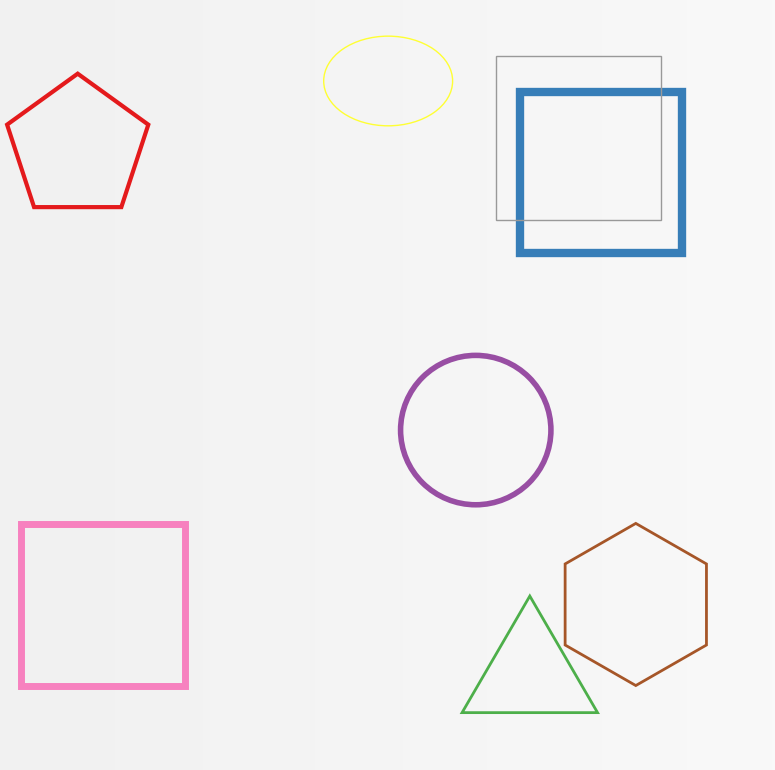[{"shape": "pentagon", "thickness": 1.5, "radius": 0.48, "center": [0.1, 0.809]}, {"shape": "square", "thickness": 3, "radius": 0.52, "center": [0.775, 0.776]}, {"shape": "triangle", "thickness": 1, "radius": 0.5, "center": [0.684, 0.125]}, {"shape": "circle", "thickness": 2, "radius": 0.49, "center": [0.614, 0.441]}, {"shape": "oval", "thickness": 0.5, "radius": 0.42, "center": [0.501, 0.895]}, {"shape": "hexagon", "thickness": 1, "radius": 0.53, "center": [0.82, 0.215]}, {"shape": "square", "thickness": 2.5, "radius": 0.53, "center": [0.133, 0.214]}, {"shape": "square", "thickness": 0.5, "radius": 0.53, "center": [0.746, 0.82]}]